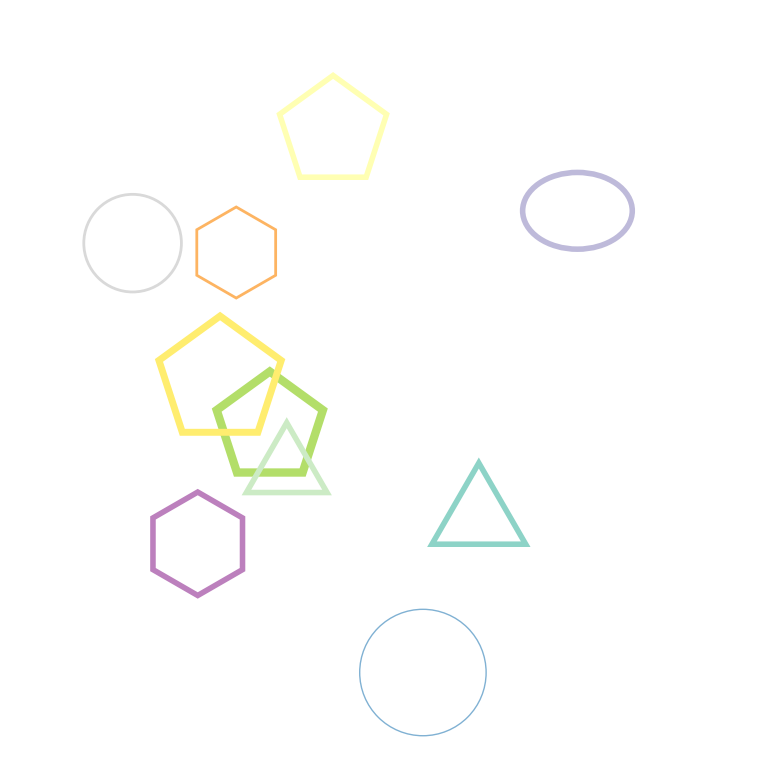[{"shape": "triangle", "thickness": 2, "radius": 0.35, "center": [0.622, 0.328]}, {"shape": "pentagon", "thickness": 2, "radius": 0.37, "center": [0.433, 0.829]}, {"shape": "oval", "thickness": 2, "radius": 0.36, "center": [0.75, 0.726]}, {"shape": "circle", "thickness": 0.5, "radius": 0.41, "center": [0.549, 0.127]}, {"shape": "hexagon", "thickness": 1, "radius": 0.3, "center": [0.307, 0.672]}, {"shape": "pentagon", "thickness": 3, "radius": 0.36, "center": [0.35, 0.445]}, {"shape": "circle", "thickness": 1, "radius": 0.32, "center": [0.172, 0.684]}, {"shape": "hexagon", "thickness": 2, "radius": 0.34, "center": [0.257, 0.294]}, {"shape": "triangle", "thickness": 2, "radius": 0.3, "center": [0.372, 0.391]}, {"shape": "pentagon", "thickness": 2.5, "radius": 0.42, "center": [0.286, 0.506]}]